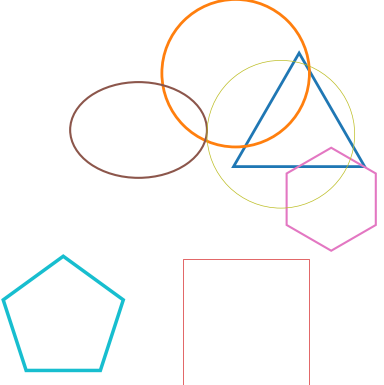[{"shape": "triangle", "thickness": 2, "radius": 0.98, "center": [0.777, 0.666]}, {"shape": "circle", "thickness": 2, "radius": 0.96, "center": [0.612, 0.81]}, {"shape": "square", "thickness": 0.5, "radius": 0.82, "center": [0.638, 0.163]}, {"shape": "oval", "thickness": 1.5, "radius": 0.89, "center": [0.36, 0.662]}, {"shape": "hexagon", "thickness": 1.5, "radius": 0.67, "center": [0.86, 0.483]}, {"shape": "circle", "thickness": 0.5, "radius": 0.96, "center": [0.729, 0.651]}, {"shape": "pentagon", "thickness": 2.5, "radius": 0.82, "center": [0.164, 0.17]}]